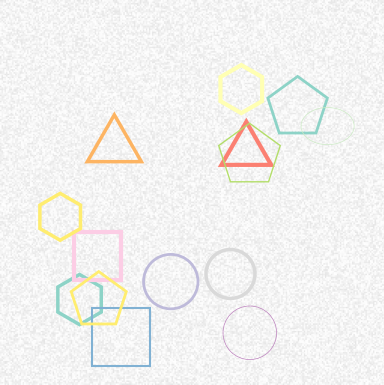[{"shape": "pentagon", "thickness": 2, "radius": 0.41, "center": [0.773, 0.72]}, {"shape": "hexagon", "thickness": 2.5, "radius": 0.33, "center": [0.207, 0.222]}, {"shape": "hexagon", "thickness": 3, "radius": 0.31, "center": [0.627, 0.769]}, {"shape": "circle", "thickness": 2, "radius": 0.35, "center": [0.444, 0.269]}, {"shape": "triangle", "thickness": 3, "radius": 0.37, "center": [0.64, 0.609]}, {"shape": "square", "thickness": 1.5, "radius": 0.38, "center": [0.313, 0.126]}, {"shape": "triangle", "thickness": 2.5, "radius": 0.41, "center": [0.297, 0.621]}, {"shape": "pentagon", "thickness": 1, "radius": 0.42, "center": [0.648, 0.596]}, {"shape": "square", "thickness": 3, "radius": 0.31, "center": [0.254, 0.335]}, {"shape": "circle", "thickness": 2.5, "radius": 0.32, "center": [0.599, 0.288]}, {"shape": "circle", "thickness": 0.5, "radius": 0.35, "center": [0.649, 0.136]}, {"shape": "oval", "thickness": 0.5, "radius": 0.34, "center": [0.851, 0.672]}, {"shape": "pentagon", "thickness": 2, "radius": 0.38, "center": [0.257, 0.219]}, {"shape": "hexagon", "thickness": 2.5, "radius": 0.3, "center": [0.156, 0.437]}]